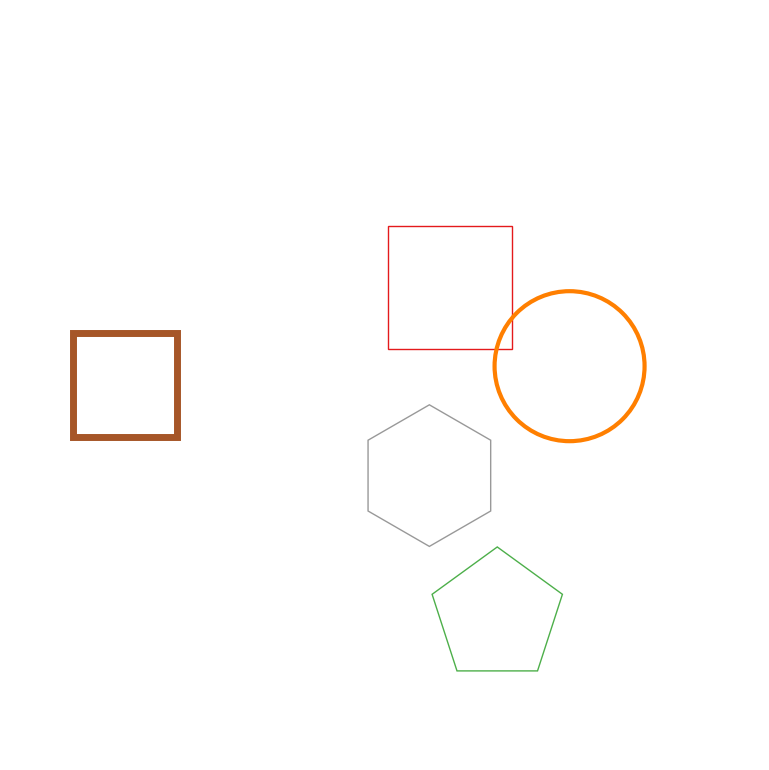[{"shape": "square", "thickness": 0.5, "radius": 0.4, "center": [0.584, 0.626]}, {"shape": "pentagon", "thickness": 0.5, "radius": 0.44, "center": [0.646, 0.201]}, {"shape": "circle", "thickness": 1.5, "radius": 0.49, "center": [0.74, 0.524]}, {"shape": "square", "thickness": 2.5, "radius": 0.34, "center": [0.162, 0.5]}, {"shape": "hexagon", "thickness": 0.5, "radius": 0.46, "center": [0.558, 0.382]}]